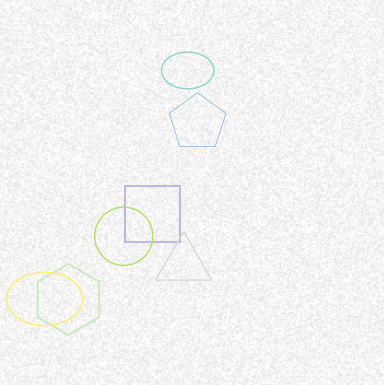[{"shape": "oval", "thickness": 1, "radius": 0.34, "center": [0.488, 0.817]}, {"shape": "square", "thickness": 1.5, "radius": 0.36, "center": [0.396, 0.444]}, {"shape": "pentagon", "thickness": 0.5, "radius": 0.39, "center": [0.513, 0.682]}, {"shape": "circle", "thickness": 1, "radius": 0.38, "center": [0.321, 0.386]}, {"shape": "triangle", "thickness": 1, "radius": 0.42, "center": [0.477, 0.315]}, {"shape": "hexagon", "thickness": 1.5, "radius": 0.46, "center": [0.178, 0.222]}, {"shape": "oval", "thickness": 1, "radius": 0.5, "center": [0.116, 0.224]}]